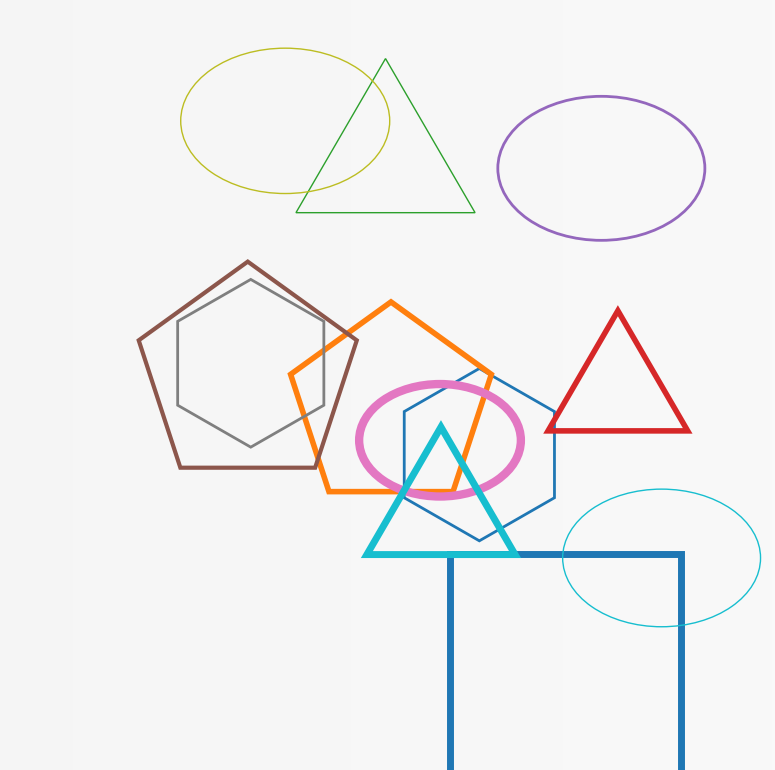[{"shape": "hexagon", "thickness": 1, "radius": 0.56, "center": [0.619, 0.41]}, {"shape": "square", "thickness": 2.5, "radius": 0.75, "center": [0.73, 0.131]}, {"shape": "pentagon", "thickness": 2, "radius": 0.68, "center": [0.504, 0.472]}, {"shape": "triangle", "thickness": 0.5, "radius": 0.67, "center": [0.497, 0.791]}, {"shape": "triangle", "thickness": 2, "radius": 0.52, "center": [0.797, 0.492]}, {"shape": "oval", "thickness": 1, "radius": 0.67, "center": [0.776, 0.781]}, {"shape": "pentagon", "thickness": 1.5, "radius": 0.74, "center": [0.32, 0.512]}, {"shape": "oval", "thickness": 3, "radius": 0.52, "center": [0.568, 0.428]}, {"shape": "hexagon", "thickness": 1, "radius": 0.54, "center": [0.324, 0.528]}, {"shape": "oval", "thickness": 0.5, "radius": 0.67, "center": [0.368, 0.843]}, {"shape": "oval", "thickness": 0.5, "radius": 0.64, "center": [0.854, 0.275]}, {"shape": "triangle", "thickness": 2.5, "radius": 0.55, "center": [0.569, 0.335]}]